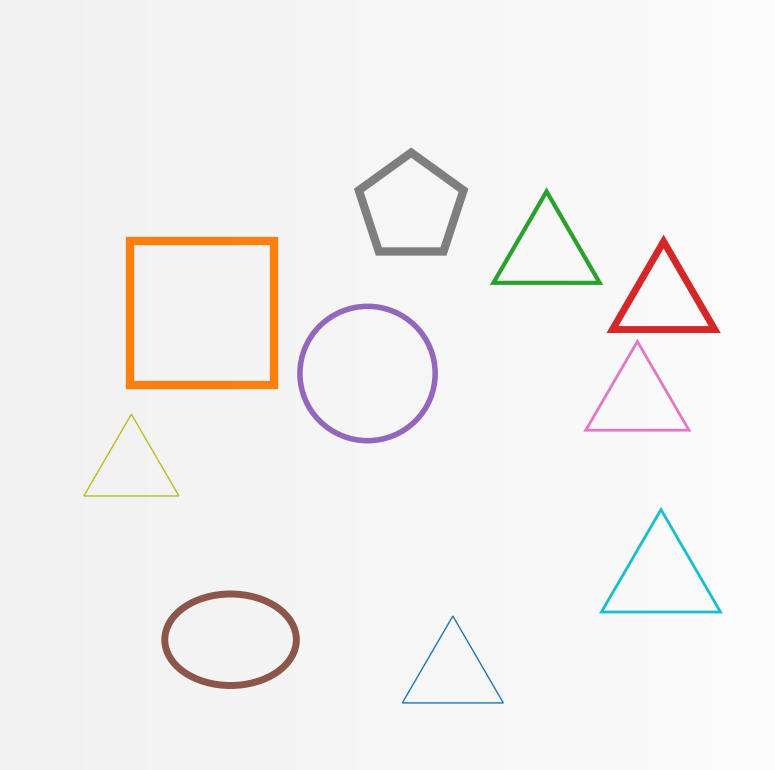[{"shape": "triangle", "thickness": 0.5, "radius": 0.38, "center": [0.584, 0.125]}, {"shape": "square", "thickness": 3, "radius": 0.47, "center": [0.261, 0.593]}, {"shape": "triangle", "thickness": 1.5, "radius": 0.4, "center": [0.705, 0.672]}, {"shape": "triangle", "thickness": 2.5, "radius": 0.38, "center": [0.856, 0.61]}, {"shape": "circle", "thickness": 2, "radius": 0.44, "center": [0.474, 0.515]}, {"shape": "oval", "thickness": 2.5, "radius": 0.42, "center": [0.298, 0.169]}, {"shape": "triangle", "thickness": 1, "radius": 0.38, "center": [0.822, 0.48]}, {"shape": "pentagon", "thickness": 3, "radius": 0.35, "center": [0.531, 0.731]}, {"shape": "triangle", "thickness": 0.5, "radius": 0.35, "center": [0.17, 0.391]}, {"shape": "triangle", "thickness": 1, "radius": 0.44, "center": [0.853, 0.25]}]